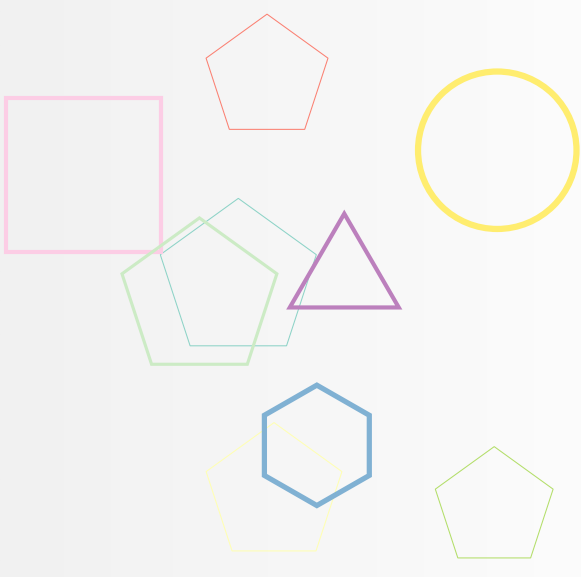[{"shape": "pentagon", "thickness": 0.5, "radius": 0.71, "center": [0.41, 0.515]}, {"shape": "pentagon", "thickness": 0.5, "radius": 0.61, "center": [0.471, 0.145]}, {"shape": "pentagon", "thickness": 0.5, "radius": 0.55, "center": [0.459, 0.864]}, {"shape": "hexagon", "thickness": 2.5, "radius": 0.52, "center": [0.545, 0.228]}, {"shape": "pentagon", "thickness": 0.5, "radius": 0.53, "center": [0.85, 0.119]}, {"shape": "square", "thickness": 2, "radius": 0.67, "center": [0.144, 0.696]}, {"shape": "triangle", "thickness": 2, "radius": 0.54, "center": [0.592, 0.521]}, {"shape": "pentagon", "thickness": 1.5, "radius": 0.7, "center": [0.343, 0.482]}, {"shape": "circle", "thickness": 3, "radius": 0.68, "center": [0.856, 0.739]}]